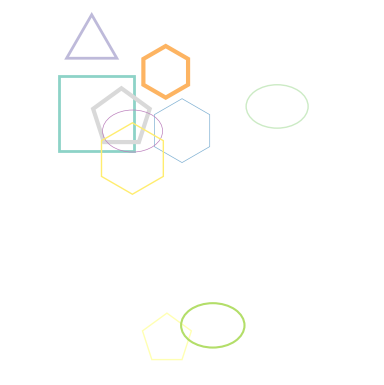[{"shape": "square", "thickness": 2, "radius": 0.49, "center": [0.25, 0.705]}, {"shape": "pentagon", "thickness": 1, "radius": 0.33, "center": [0.434, 0.12]}, {"shape": "triangle", "thickness": 2, "radius": 0.38, "center": [0.238, 0.886]}, {"shape": "hexagon", "thickness": 0.5, "radius": 0.42, "center": [0.473, 0.661]}, {"shape": "hexagon", "thickness": 3, "radius": 0.33, "center": [0.43, 0.813]}, {"shape": "oval", "thickness": 1.5, "radius": 0.41, "center": [0.553, 0.155]}, {"shape": "pentagon", "thickness": 3, "radius": 0.39, "center": [0.315, 0.693]}, {"shape": "oval", "thickness": 0.5, "radius": 0.39, "center": [0.344, 0.66]}, {"shape": "oval", "thickness": 1, "radius": 0.4, "center": [0.72, 0.724]}, {"shape": "hexagon", "thickness": 1, "radius": 0.46, "center": [0.344, 0.588]}]